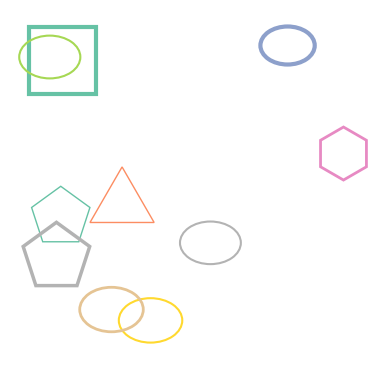[{"shape": "pentagon", "thickness": 1, "radius": 0.4, "center": [0.158, 0.436]}, {"shape": "square", "thickness": 3, "radius": 0.44, "center": [0.163, 0.843]}, {"shape": "triangle", "thickness": 1, "radius": 0.48, "center": [0.317, 0.47]}, {"shape": "oval", "thickness": 3, "radius": 0.35, "center": [0.747, 0.882]}, {"shape": "hexagon", "thickness": 2, "radius": 0.34, "center": [0.892, 0.601]}, {"shape": "oval", "thickness": 1.5, "radius": 0.4, "center": [0.129, 0.852]}, {"shape": "oval", "thickness": 1.5, "radius": 0.41, "center": [0.391, 0.168]}, {"shape": "oval", "thickness": 2, "radius": 0.41, "center": [0.29, 0.196]}, {"shape": "oval", "thickness": 1.5, "radius": 0.4, "center": [0.547, 0.369]}, {"shape": "pentagon", "thickness": 2.5, "radius": 0.45, "center": [0.147, 0.332]}]